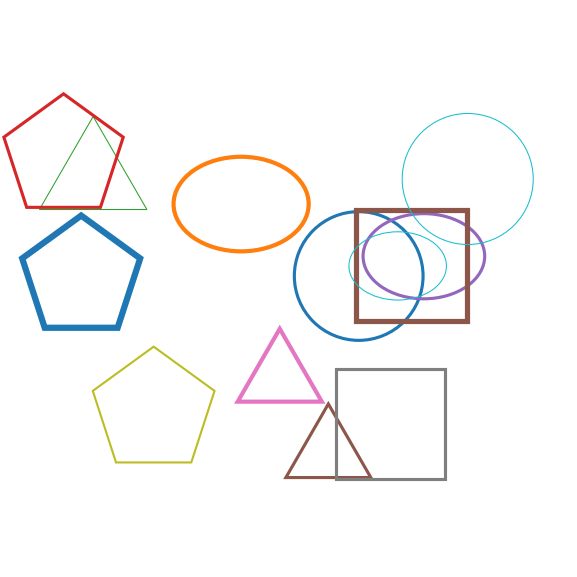[{"shape": "circle", "thickness": 1.5, "radius": 0.56, "center": [0.621, 0.521]}, {"shape": "pentagon", "thickness": 3, "radius": 0.54, "center": [0.141, 0.518]}, {"shape": "oval", "thickness": 2, "radius": 0.58, "center": [0.418, 0.646]}, {"shape": "triangle", "thickness": 0.5, "radius": 0.54, "center": [0.161, 0.69]}, {"shape": "pentagon", "thickness": 1.5, "radius": 0.54, "center": [0.11, 0.728]}, {"shape": "oval", "thickness": 1.5, "radius": 0.53, "center": [0.734, 0.555]}, {"shape": "triangle", "thickness": 1.5, "radius": 0.42, "center": [0.569, 0.215]}, {"shape": "square", "thickness": 2.5, "radius": 0.48, "center": [0.712, 0.539]}, {"shape": "triangle", "thickness": 2, "radius": 0.42, "center": [0.484, 0.346]}, {"shape": "square", "thickness": 1.5, "radius": 0.48, "center": [0.676, 0.264]}, {"shape": "pentagon", "thickness": 1, "radius": 0.55, "center": [0.266, 0.288]}, {"shape": "oval", "thickness": 0.5, "radius": 0.42, "center": [0.689, 0.539]}, {"shape": "circle", "thickness": 0.5, "radius": 0.57, "center": [0.81, 0.689]}]